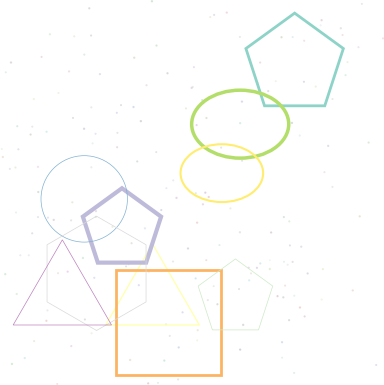[{"shape": "pentagon", "thickness": 2, "radius": 0.67, "center": [0.765, 0.833]}, {"shape": "triangle", "thickness": 1, "radius": 0.7, "center": [0.396, 0.226]}, {"shape": "pentagon", "thickness": 3, "radius": 0.53, "center": [0.317, 0.404]}, {"shape": "circle", "thickness": 0.5, "radius": 0.56, "center": [0.219, 0.483]}, {"shape": "square", "thickness": 2, "radius": 0.68, "center": [0.438, 0.162]}, {"shape": "oval", "thickness": 2.5, "radius": 0.63, "center": [0.624, 0.678]}, {"shape": "hexagon", "thickness": 0.5, "radius": 0.74, "center": [0.251, 0.29]}, {"shape": "triangle", "thickness": 0.5, "radius": 0.74, "center": [0.162, 0.23]}, {"shape": "pentagon", "thickness": 0.5, "radius": 0.51, "center": [0.612, 0.226]}, {"shape": "oval", "thickness": 1.5, "radius": 0.54, "center": [0.576, 0.55]}]